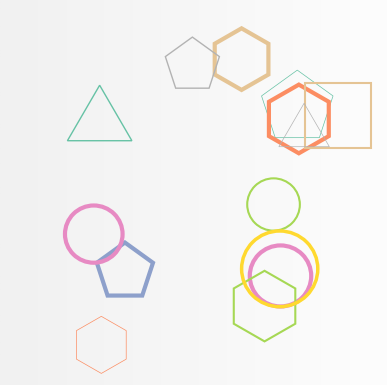[{"shape": "triangle", "thickness": 1, "radius": 0.48, "center": [0.257, 0.683]}, {"shape": "pentagon", "thickness": 0.5, "radius": 0.48, "center": [0.767, 0.721]}, {"shape": "hexagon", "thickness": 3, "radius": 0.45, "center": [0.771, 0.691]}, {"shape": "hexagon", "thickness": 0.5, "radius": 0.37, "center": [0.262, 0.104]}, {"shape": "pentagon", "thickness": 3, "radius": 0.38, "center": [0.322, 0.294]}, {"shape": "circle", "thickness": 3, "radius": 0.37, "center": [0.242, 0.392]}, {"shape": "circle", "thickness": 3, "radius": 0.4, "center": [0.724, 0.283]}, {"shape": "hexagon", "thickness": 1.5, "radius": 0.46, "center": [0.683, 0.205]}, {"shape": "circle", "thickness": 1.5, "radius": 0.34, "center": [0.706, 0.469]}, {"shape": "circle", "thickness": 2.5, "radius": 0.49, "center": [0.722, 0.302]}, {"shape": "hexagon", "thickness": 3, "radius": 0.4, "center": [0.623, 0.846]}, {"shape": "square", "thickness": 1.5, "radius": 0.42, "center": [0.872, 0.699]}, {"shape": "pentagon", "thickness": 1, "radius": 0.37, "center": [0.496, 0.83]}, {"shape": "triangle", "thickness": 0.5, "radius": 0.38, "center": [0.785, 0.657]}]